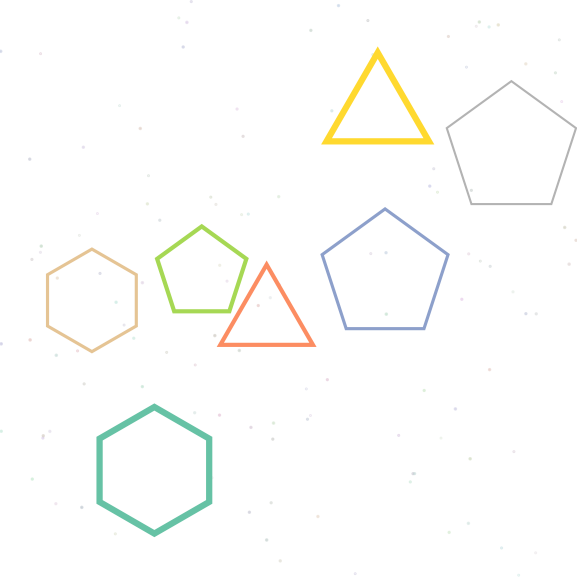[{"shape": "hexagon", "thickness": 3, "radius": 0.55, "center": [0.267, 0.185]}, {"shape": "triangle", "thickness": 2, "radius": 0.46, "center": [0.462, 0.448]}, {"shape": "pentagon", "thickness": 1.5, "radius": 0.57, "center": [0.667, 0.523]}, {"shape": "pentagon", "thickness": 2, "radius": 0.41, "center": [0.349, 0.526]}, {"shape": "triangle", "thickness": 3, "radius": 0.51, "center": [0.654, 0.806]}, {"shape": "hexagon", "thickness": 1.5, "radius": 0.44, "center": [0.159, 0.479]}, {"shape": "pentagon", "thickness": 1, "radius": 0.59, "center": [0.886, 0.741]}]